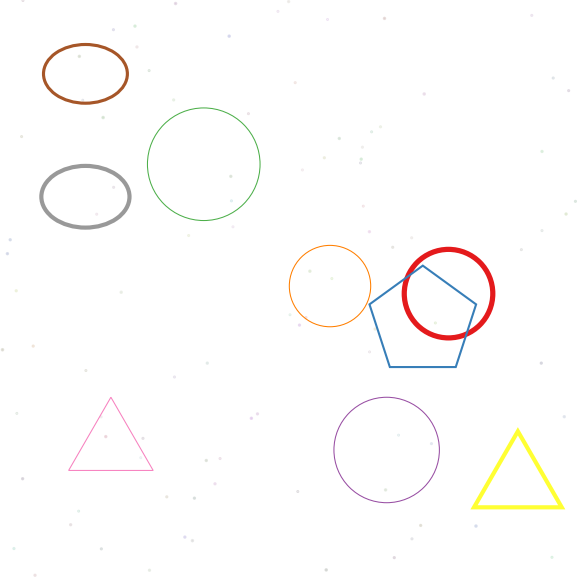[{"shape": "circle", "thickness": 2.5, "radius": 0.38, "center": [0.777, 0.491]}, {"shape": "pentagon", "thickness": 1, "radius": 0.49, "center": [0.732, 0.442]}, {"shape": "circle", "thickness": 0.5, "radius": 0.49, "center": [0.353, 0.715]}, {"shape": "circle", "thickness": 0.5, "radius": 0.46, "center": [0.67, 0.22]}, {"shape": "circle", "thickness": 0.5, "radius": 0.35, "center": [0.571, 0.504]}, {"shape": "triangle", "thickness": 2, "radius": 0.44, "center": [0.897, 0.165]}, {"shape": "oval", "thickness": 1.5, "radius": 0.36, "center": [0.148, 0.871]}, {"shape": "triangle", "thickness": 0.5, "radius": 0.42, "center": [0.192, 0.227]}, {"shape": "oval", "thickness": 2, "radius": 0.38, "center": [0.148, 0.658]}]